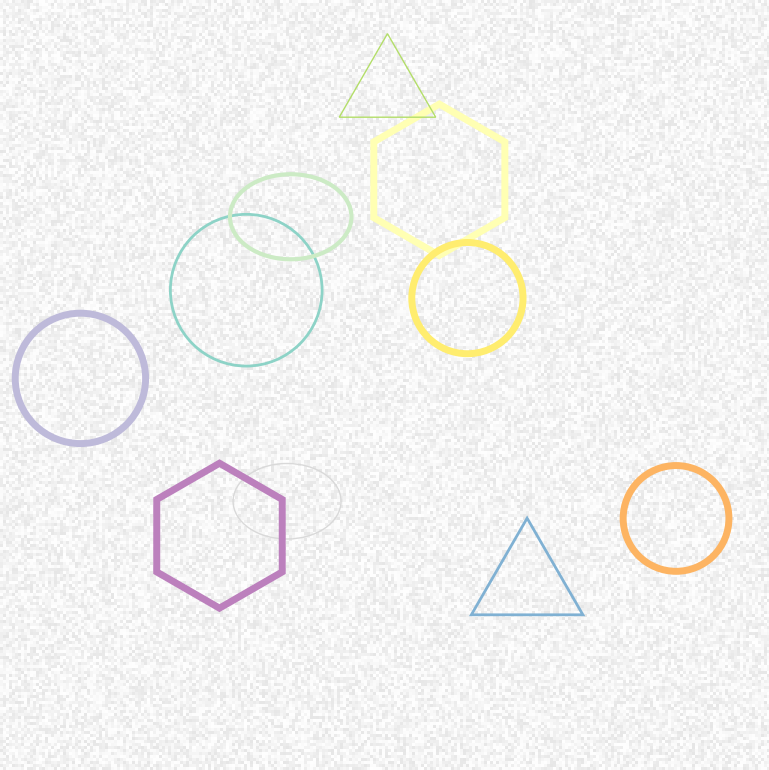[{"shape": "circle", "thickness": 1, "radius": 0.49, "center": [0.32, 0.623]}, {"shape": "hexagon", "thickness": 2.5, "radius": 0.49, "center": [0.571, 0.767]}, {"shape": "circle", "thickness": 2.5, "radius": 0.42, "center": [0.104, 0.509]}, {"shape": "triangle", "thickness": 1, "radius": 0.42, "center": [0.685, 0.243]}, {"shape": "circle", "thickness": 2.5, "radius": 0.34, "center": [0.878, 0.327]}, {"shape": "triangle", "thickness": 0.5, "radius": 0.36, "center": [0.503, 0.884]}, {"shape": "oval", "thickness": 0.5, "radius": 0.35, "center": [0.373, 0.349]}, {"shape": "hexagon", "thickness": 2.5, "radius": 0.47, "center": [0.285, 0.304]}, {"shape": "oval", "thickness": 1.5, "radius": 0.39, "center": [0.378, 0.718]}, {"shape": "circle", "thickness": 2.5, "radius": 0.36, "center": [0.607, 0.613]}]